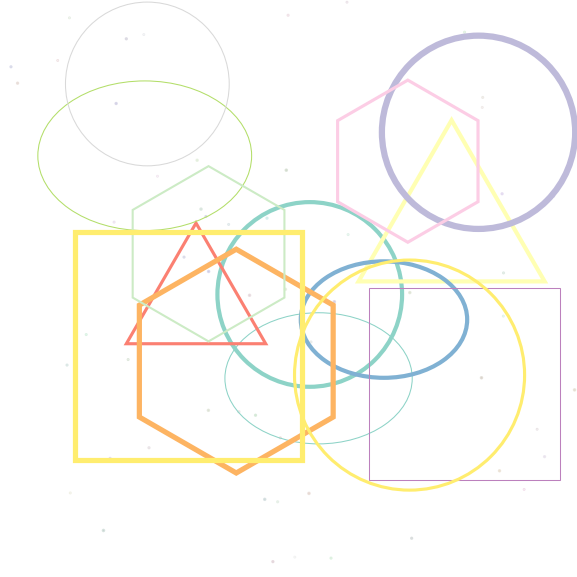[{"shape": "oval", "thickness": 0.5, "radius": 0.81, "center": [0.552, 0.344]}, {"shape": "circle", "thickness": 2, "radius": 0.8, "center": [0.536, 0.489]}, {"shape": "triangle", "thickness": 2, "radius": 0.93, "center": [0.782, 0.605]}, {"shape": "circle", "thickness": 3, "radius": 0.84, "center": [0.829, 0.77]}, {"shape": "triangle", "thickness": 1.5, "radius": 0.7, "center": [0.339, 0.474]}, {"shape": "oval", "thickness": 2, "radius": 0.72, "center": [0.665, 0.446]}, {"shape": "hexagon", "thickness": 2.5, "radius": 0.97, "center": [0.409, 0.374]}, {"shape": "oval", "thickness": 0.5, "radius": 0.93, "center": [0.251, 0.729]}, {"shape": "hexagon", "thickness": 1.5, "radius": 0.7, "center": [0.706, 0.72]}, {"shape": "circle", "thickness": 0.5, "radius": 0.71, "center": [0.255, 0.854]}, {"shape": "square", "thickness": 0.5, "radius": 0.83, "center": [0.804, 0.334]}, {"shape": "hexagon", "thickness": 1, "radius": 0.76, "center": [0.361, 0.56]}, {"shape": "square", "thickness": 2.5, "radius": 0.98, "center": [0.326, 0.4]}, {"shape": "circle", "thickness": 1.5, "radius": 1.0, "center": [0.709, 0.35]}]